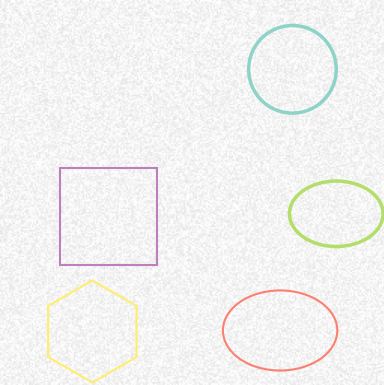[{"shape": "circle", "thickness": 2.5, "radius": 0.57, "center": [0.76, 0.82]}, {"shape": "oval", "thickness": 1.5, "radius": 0.74, "center": [0.728, 0.142]}, {"shape": "oval", "thickness": 2.5, "radius": 0.61, "center": [0.873, 0.445]}, {"shape": "square", "thickness": 1.5, "radius": 0.63, "center": [0.282, 0.437]}, {"shape": "hexagon", "thickness": 1.5, "radius": 0.66, "center": [0.24, 0.139]}]